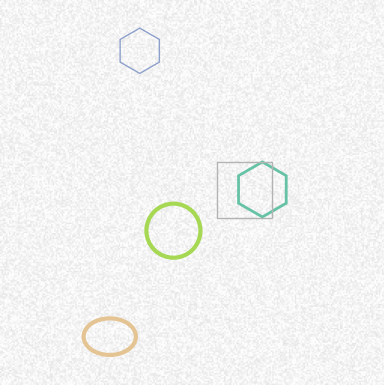[{"shape": "hexagon", "thickness": 2, "radius": 0.36, "center": [0.682, 0.508]}, {"shape": "hexagon", "thickness": 1, "radius": 0.29, "center": [0.363, 0.868]}, {"shape": "circle", "thickness": 3, "radius": 0.35, "center": [0.45, 0.401]}, {"shape": "oval", "thickness": 3, "radius": 0.34, "center": [0.285, 0.126]}, {"shape": "square", "thickness": 1, "radius": 0.36, "center": [0.635, 0.507]}]